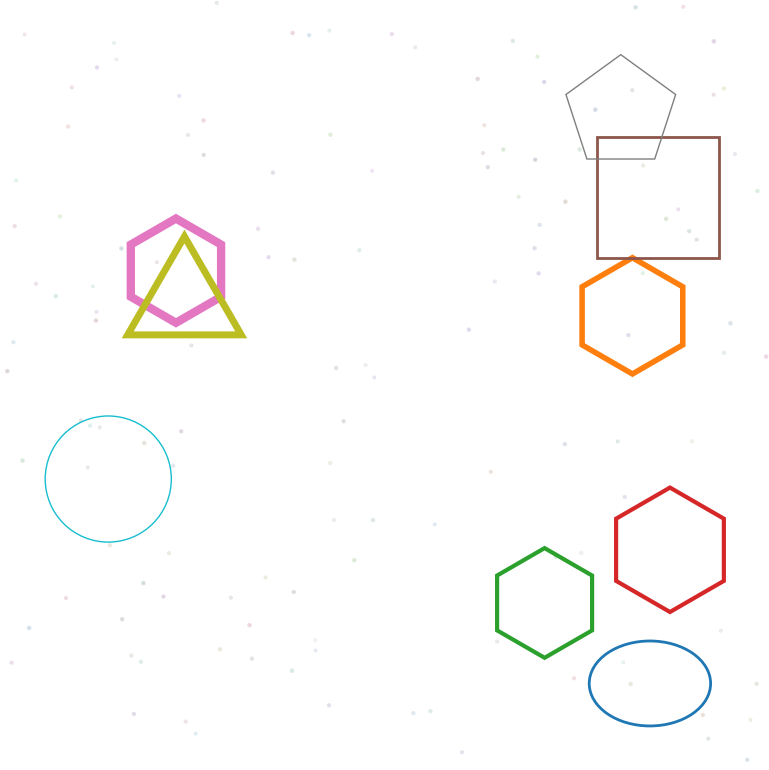[{"shape": "oval", "thickness": 1, "radius": 0.39, "center": [0.844, 0.112]}, {"shape": "hexagon", "thickness": 2, "radius": 0.38, "center": [0.821, 0.59]}, {"shape": "hexagon", "thickness": 1.5, "radius": 0.36, "center": [0.707, 0.217]}, {"shape": "hexagon", "thickness": 1.5, "radius": 0.4, "center": [0.87, 0.286]}, {"shape": "square", "thickness": 1, "radius": 0.4, "center": [0.855, 0.743]}, {"shape": "hexagon", "thickness": 3, "radius": 0.34, "center": [0.229, 0.648]}, {"shape": "pentagon", "thickness": 0.5, "radius": 0.37, "center": [0.806, 0.854]}, {"shape": "triangle", "thickness": 2.5, "radius": 0.43, "center": [0.24, 0.608]}, {"shape": "circle", "thickness": 0.5, "radius": 0.41, "center": [0.141, 0.378]}]